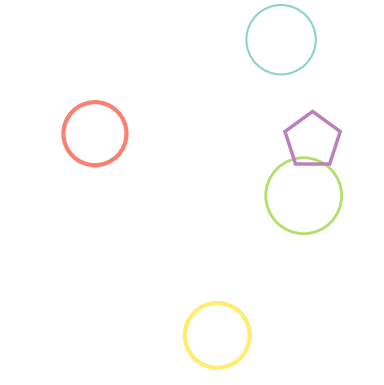[{"shape": "circle", "thickness": 1.5, "radius": 0.45, "center": [0.73, 0.897]}, {"shape": "circle", "thickness": 3, "radius": 0.41, "center": [0.247, 0.653]}, {"shape": "circle", "thickness": 2, "radius": 0.49, "center": [0.789, 0.492]}, {"shape": "pentagon", "thickness": 2.5, "radius": 0.38, "center": [0.812, 0.635]}, {"shape": "circle", "thickness": 3, "radius": 0.42, "center": [0.564, 0.129]}]